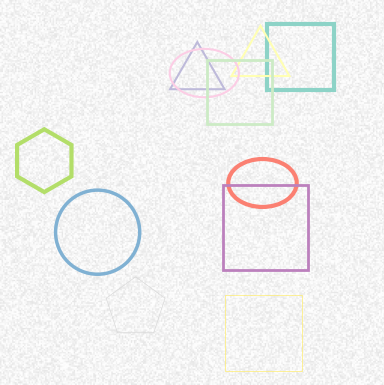[{"shape": "square", "thickness": 3, "radius": 0.43, "center": [0.78, 0.852]}, {"shape": "triangle", "thickness": 1.5, "radius": 0.43, "center": [0.677, 0.846]}, {"shape": "triangle", "thickness": 1.5, "radius": 0.41, "center": [0.513, 0.809]}, {"shape": "oval", "thickness": 3, "radius": 0.44, "center": [0.682, 0.525]}, {"shape": "circle", "thickness": 2.5, "radius": 0.55, "center": [0.254, 0.397]}, {"shape": "hexagon", "thickness": 3, "radius": 0.41, "center": [0.115, 0.583]}, {"shape": "oval", "thickness": 1.5, "radius": 0.45, "center": [0.531, 0.81]}, {"shape": "pentagon", "thickness": 0.5, "radius": 0.4, "center": [0.352, 0.201]}, {"shape": "square", "thickness": 2, "radius": 0.55, "center": [0.69, 0.41]}, {"shape": "square", "thickness": 2, "radius": 0.42, "center": [0.622, 0.761]}, {"shape": "square", "thickness": 0.5, "radius": 0.5, "center": [0.684, 0.135]}]